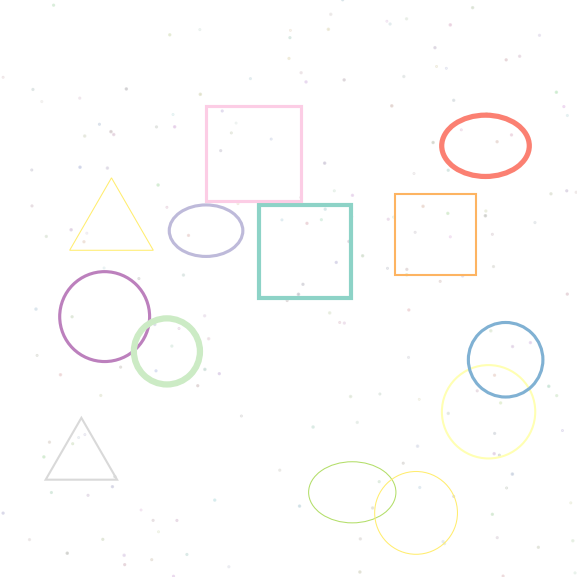[{"shape": "square", "thickness": 2, "radius": 0.4, "center": [0.528, 0.564]}, {"shape": "circle", "thickness": 1, "radius": 0.4, "center": [0.846, 0.286]}, {"shape": "oval", "thickness": 1.5, "radius": 0.32, "center": [0.357, 0.6]}, {"shape": "oval", "thickness": 2.5, "radius": 0.38, "center": [0.841, 0.747]}, {"shape": "circle", "thickness": 1.5, "radius": 0.32, "center": [0.876, 0.376]}, {"shape": "square", "thickness": 1, "radius": 0.35, "center": [0.754, 0.593]}, {"shape": "oval", "thickness": 0.5, "radius": 0.38, "center": [0.61, 0.147]}, {"shape": "square", "thickness": 1.5, "radius": 0.41, "center": [0.439, 0.733]}, {"shape": "triangle", "thickness": 1, "radius": 0.36, "center": [0.141, 0.204]}, {"shape": "circle", "thickness": 1.5, "radius": 0.39, "center": [0.181, 0.451]}, {"shape": "circle", "thickness": 3, "radius": 0.29, "center": [0.289, 0.391]}, {"shape": "circle", "thickness": 0.5, "radius": 0.36, "center": [0.72, 0.111]}, {"shape": "triangle", "thickness": 0.5, "radius": 0.42, "center": [0.193, 0.608]}]